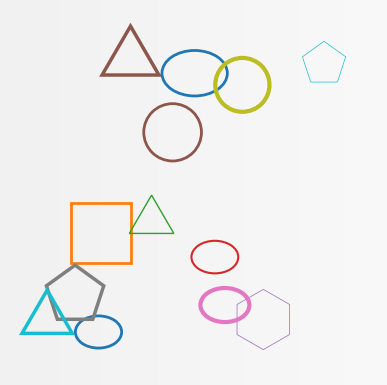[{"shape": "oval", "thickness": 2, "radius": 0.3, "center": [0.254, 0.138]}, {"shape": "oval", "thickness": 2, "radius": 0.42, "center": [0.502, 0.81]}, {"shape": "square", "thickness": 2, "radius": 0.39, "center": [0.261, 0.394]}, {"shape": "triangle", "thickness": 1, "radius": 0.33, "center": [0.391, 0.427]}, {"shape": "oval", "thickness": 1.5, "radius": 0.3, "center": [0.554, 0.332]}, {"shape": "hexagon", "thickness": 0.5, "radius": 0.39, "center": [0.679, 0.17]}, {"shape": "circle", "thickness": 2, "radius": 0.37, "center": [0.445, 0.656]}, {"shape": "triangle", "thickness": 2.5, "radius": 0.42, "center": [0.337, 0.847]}, {"shape": "oval", "thickness": 3, "radius": 0.32, "center": [0.58, 0.208]}, {"shape": "pentagon", "thickness": 2.5, "radius": 0.39, "center": [0.194, 0.234]}, {"shape": "circle", "thickness": 3, "radius": 0.35, "center": [0.625, 0.78]}, {"shape": "pentagon", "thickness": 0.5, "radius": 0.29, "center": [0.836, 0.834]}, {"shape": "triangle", "thickness": 2.5, "radius": 0.37, "center": [0.122, 0.171]}]